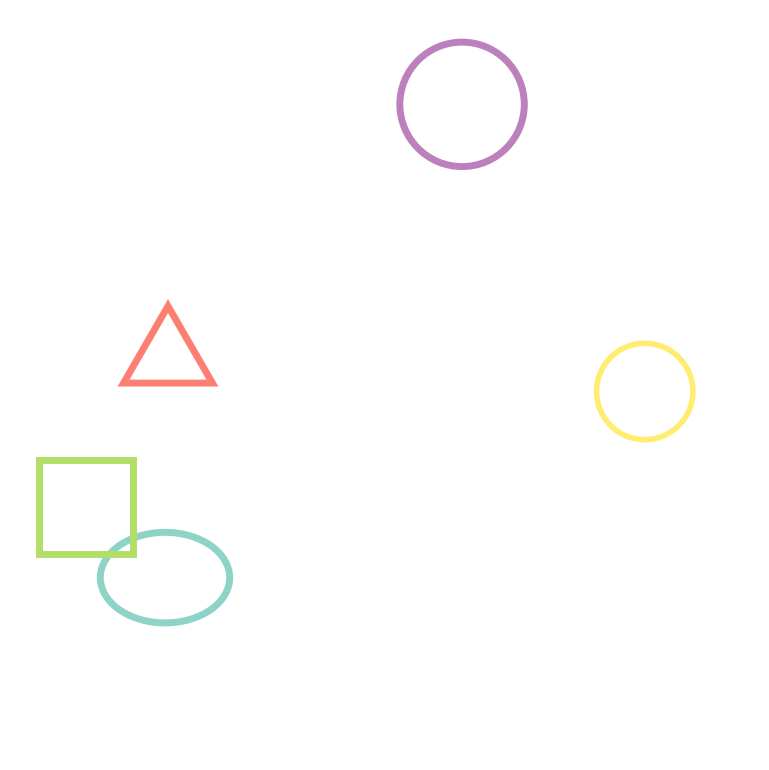[{"shape": "oval", "thickness": 2.5, "radius": 0.42, "center": [0.214, 0.25]}, {"shape": "triangle", "thickness": 2.5, "radius": 0.33, "center": [0.218, 0.536]}, {"shape": "square", "thickness": 2.5, "radius": 0.3, "center": [0.111, 0.341]}, {"shape": "circle", "thickness": 2.5, "radius": 0.4, "center": [0.6, 0.864]}, {"shape": "circle", "thickness": 2, "radius": 0.31, "center": [0.837, 0.492]}]